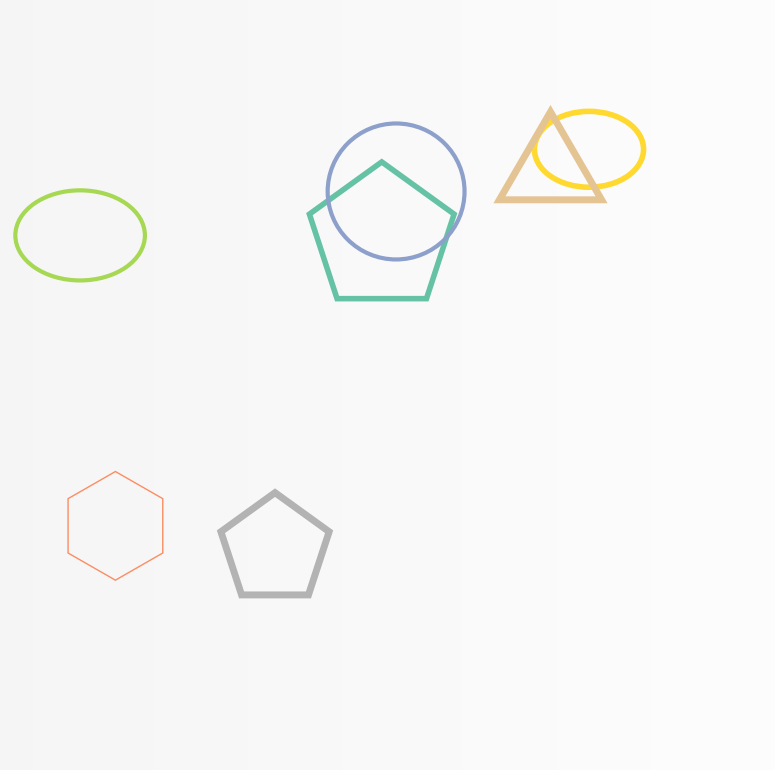[{"shape": "pentagon", "thickness": 2, "radius": 0.49, "center": [0.493, 0.692]}, {"shape": "hexagon", "thickness": 0.5, "radius": 0.35, "center": [0.149, 0.317]}, {"shape": "circle", "thickness": 1.5, "radius": 0.44, "center": [0.511, 0.751]}, {"shape": "oval", "thickness": 1.5, "radius": 0.42, "center": [0.103, 0.694]}, {"shape": "oval", "thickness": 2, "radius": 0.35, "center": [0.76, 0.806]}, {"shape": "triangle", "thickness": 2.5, "radius": 0.38, "center": [0.71, 0.779]}, {"shape": "pentagon", "thickness": 2.5, "radius": 0.37, "center": [0.355, 0.287]}]